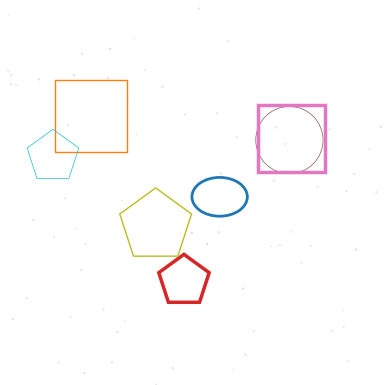[{"shape": "oval", "thickness": 2, "radius": 0.36, "center": [0.57, 0.489]}, {"shape": "square", "thickness": 1, "radius": 0.47, "center": [0.237, 0.7]}, {"shape": "pentagon", "thickness": 2.5, "radius": 0.34, "center": [0.478, 0.271]}, {"shape": "circle", "thickness": 0.5, "radius": 0.44, "center": [0.752, 0.636]}, {"shape": "square", "thickness": 2.5, "radius": 0.43, "center": [0.758, 0.64]}, {"shape": "pentagon", "thickness": 1, "radius": 0.49, "center": [0.404, 0.414]}, {"shape": "pentagon", "thickness": 0.5, "radius": 0.35, "center": [0.138, 0.594]}]